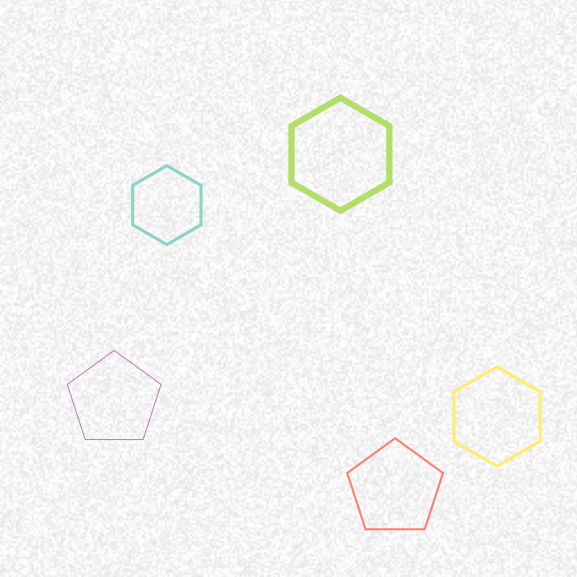[{"shape": "hexagon", "thickness": 1.5, "radius": 0.34, "center": [0.289, 0.644]}, {"shape": "pentagon", "thickness": 1, "radius": 0.44, "center": [0.684, 0.153]}, {"shape": "hexagon", "thickness": 3, "radius": 0.49, "center": [0.589, 0.732]}, {"shape": "pentagon", "thickness": 0.5, "radius": 0.43, "center": [0.198, 0.307]}, {"shape": "hexagon", "thickness": 1.5, "radius": 0.43, "center": [0.861, 0.278]}]